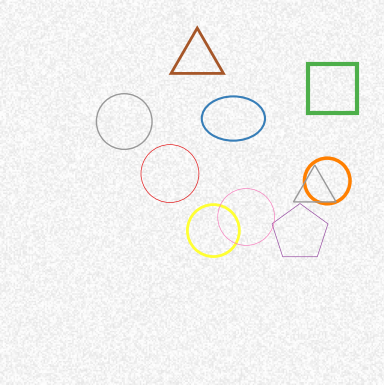[{"shape": "circle", "thickness": 0.5, "radius": 0.38, "center": [0.441, 0.549]}, {"shape": "oval", "thickness": 1.5, "radius": 0.41, "center": [0.606, 0.692]}, {"shape": "square", "thickness": 3, "radius": 0.32, "center": [0.863, 0.769]}, {"shape": "pentagon", "thickness": 0.5, "radius": 0.38, "center": [0.779, 0.395]}, {"shape": "circle", "thickness": 2.5, "radius": 0.3, "center": [0.85, 0.53]}, {"shape": "circle", "thickness": 2, "radius": 0.34, "center": [0.554, 0.401]}, {"shape": "triangle", "thickness": 2, "radius": 0.39, "center": [0.512, 0.849]}, {"shape": "circle", "thickness": 0.5, "radius": 0.37, "center": [0.639, 0.436]}, {"shape": "triangle", "thickness": 1, "radius": 0.32, "center": [0.818, 0.507]}, {"shape": "circle", "thickness": 1, "radius": 0.36, "center": [0.323, 0.684]}]